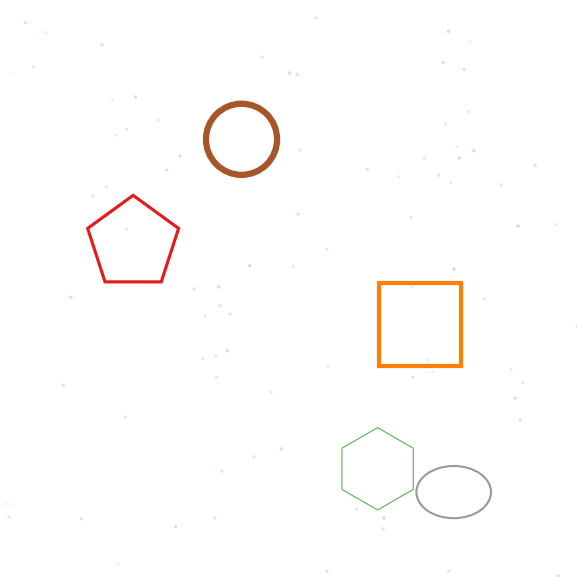[{"shape": "pentagon", "thickness": 1.5, "radius": 0.41, "center": [0.231, 0.578]}, {"shape": "hexagon", "thickness": 0.5, "radius": 0.36, "center": [0.654, 0.187]}, {"shape": "square", "thickness": 2, "radius": 0.36, "center": [0.727, 0.437]}, {"shape": "circle", "thickness": 3, "radius": 0.31, "center": [0.418, 0.758]}, {"shape": "oval", "thickness": 1, "radius": 0.32, "center": [0.786, 0.147]}]